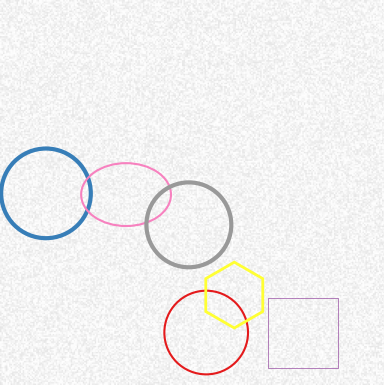[{"shape": "circle", "thickness": 1.5, "radius": 0.54, "center": [0.536, 0.136]}, {"shape": "circle", "thickness": 3, "radius": 0.58, "center": [0.119, 0.498]}, {"shape": "square", "thickness": 0.5, "radius": 0.46, "center": [0.786, 0.134]}, {"shape": "hexagon", "thickness": 2, "radius": 0.43, "center": [0.609, 0.234]}, {"shape": "oval", "thickness": 1.5, "radius": 0.58, "center": [0.327, 0.495]}, {"shape": "circle", "thickness": 3, "radius": 0.55, "center": [0.491, 0.416]}]